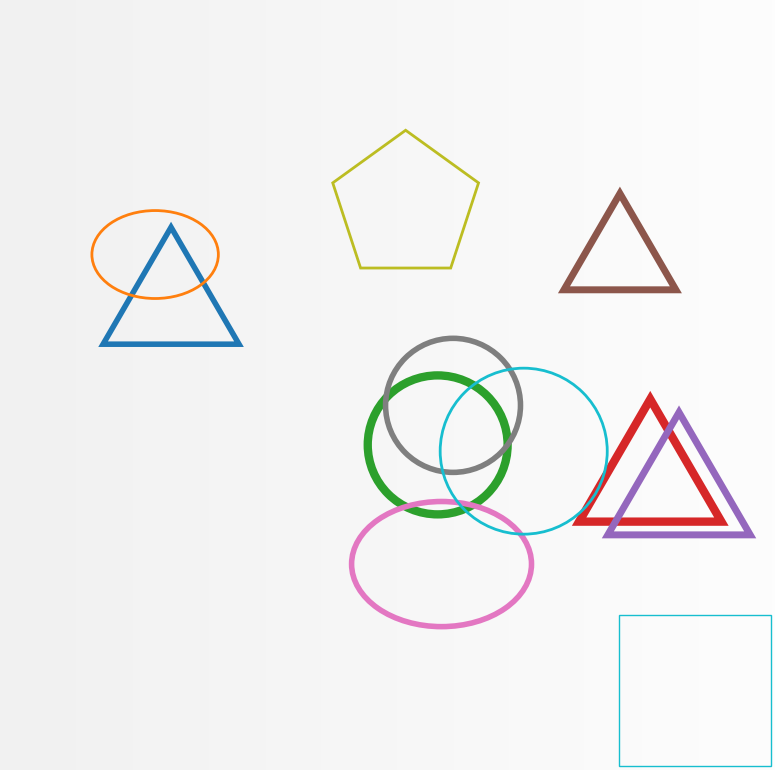[{"shape": "triangle", "thickness": 2, "radius": 0.51, "center": [0.221, 0.604]}, {"shape": "oval", "thickness": 1, "radius": 0.41, "center": [0.2, 0.669]}, {"shape": "circle", "thickness": 3, "radius": 0.45, "center": [0.565, 0.422]}, {"shape": "triangle", "thickness": 3, "radius": 0.53, "center": [0.839, 0.376]}, {"shape": "triangle", "thickness": 2.5, "radius": 0.53, "center": [0.876, 0.358]}, {"shape": "triangle", "thickness": 2.5, "radius": 0.42, "center": [0.8, 0.665]}, {"shape": "oval", "thickness": 2, "radius": 0.58, "center": [0.57, 0.267]}, {"shape": "circle", "thickness": 2, "radius": 0.44, "center": [0.585, 0.474]}, {"shape": "pentagon", "thickness": 1, "radius": 0.49, "center": [0.523, 0.732]}, {"shape": "square", "thickness": 0.5, "radius": 0.49, "center": [0.896, 0.104]}, {"shape": "circle", "thickness": 1, "radius": 0.54, "center": [0.676, 0.414]}]